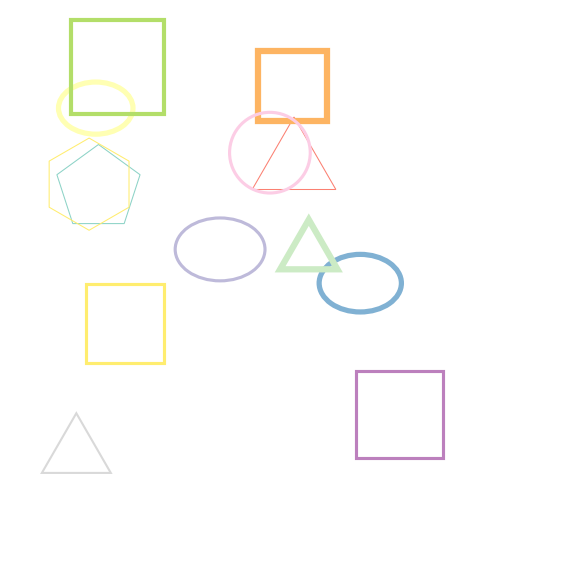[{"shape": "pentagon", "thickness": 0.5, "radius": 0.38, "center": [0.171, 0.673]}, {"shape": "oval", "thickness": 2.5, "radius": 0.32, "center": [0.166, 0.812]}, {"shape": "oval", "thickness": 1.5, "radius": 0.39, "center": [0.381, 0.567]}, {"shape": "triangle", "thickness": 0.5, "radius": 0.42, "center": [0.509, 0.713]}, {"shape": "oval", "thickness": 2.5, "radius": 0.36, "center": [0.624, 0.509]}, {"shape": "square", "thickness": 3, "radius": 0.3, "center": [0.507, 0.851]}, {"shape": "square", "thickness": 2, "radius": 0.4, "center": [0.203, 0.883]}, {"shape": "circle", "thickness": 1.5, "radius": 0.35, "center": [0.467, 0.735]}, {"shape": "triangle", "thickness": 1, "radius": 0.34, "center": [0.132, 0.215]}, {"shape": "square", "thickness": 1.5, "radius": 0.38, "center": [0.691, 0.281]}, {"shape": "triangle", "thickness": 3, "radius": 0.29, "center": [0.535, 0.561]}, {"shape": "hexagon", "thickness": 0.5, "radius": 0.4, "center": [0.154, 0.68]}, {"shape": "square", "thickness": 1.5, "radius": 0.34, "center": [0.216, 0.439]}]